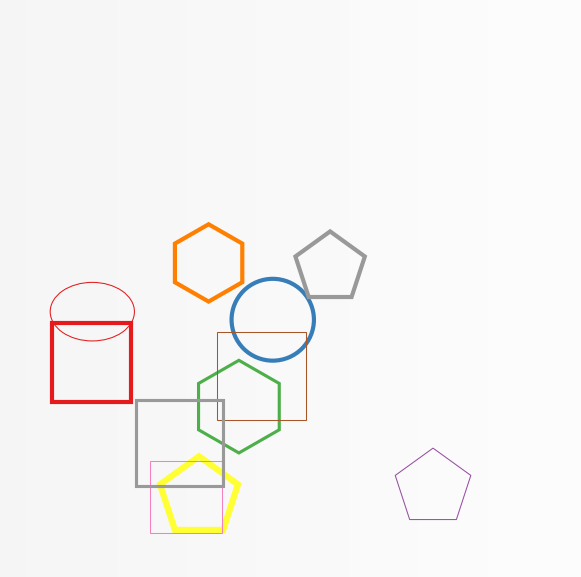[{"shape": "square", "thickness": 2, "radius": 0.34, "center": [0.157, 0.372]}, {"shape": "oval", "thickness": 0.5, "radius": 0.36, "center": [0.159, 0.459]}, {"shape": "circle", "thickness": 2, "radius": 0.35, "center": [0.469, 0.445]}, {"shape": "hexagon", "thickness": 1.5, "radius": 0.4, "center": [0.411, 0.295]}, {"shape": "pentagon", "thickness": 0.5, "radius": 0.34, "center": [0.745, 0.155]}, {"shape": "hexagon", "thickness": 2, "radius": 0.33, "center": [0.359, 0.544]}, {"shape": "pentagon", "thickness": 3, "radius": 0.35, "center": [0.342, 0.138]}, {"shape": "square", "thickness": 0.5, "radius": 0.38, "center": [0.449, 0.348]}, {"shape": "square", "thickness": 0.5, "radius": 0.31, "center": [0.32, 0.138]}, {"shape": "pentagon", "thickness": 2, "radius": 0.31, "center": [0.568, 0.536]}, {"shape": "square", "thickness": 1.5, "radius": 0.37, "center": [0.309, 0.232]}]